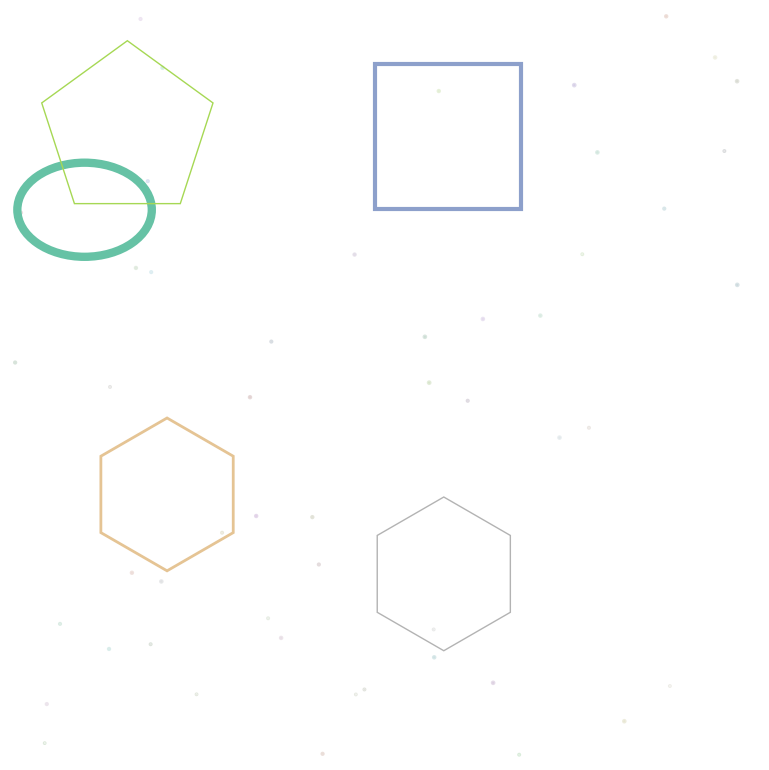[{"shape": "oval", "thickness": 3, "radius": 0.44, "center": [0.11, 0.728]}, {"shape": "square", "thickness": 1.5, "radius": 0.47, "center": [0.582, 0.822]}, {"shape": "pentagon", "thickness": 0.5, "radius": 0.58, "center": [0.165, 0.83]}, {"shape": "hexagon", "thickness": 1, "radius": 0.5, "center": [0.217, 0.358]}, {"shape": "hexagon", "thickness": 0.5, "radius": 0.5, "center": [0.576, 0.255]}]